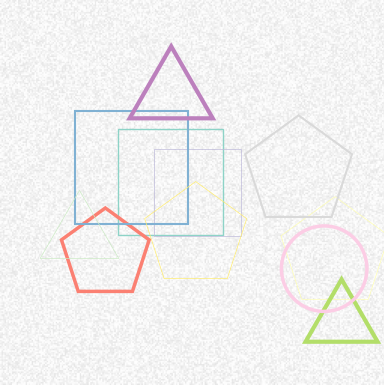[{"shape": "square", "thickness": 1, "radius": 0.69, "center": [0.443, 0.528]}, {"shape": "pentagon", "thickness": 0.5, "radius": 0.74, "center": [0.87, 0.342]}, {"shape": "square", "thickness": 0.5, "radius": 0.56, "center": [0.513, 0.501]}, {"shape": "pentagon", "thickness": 2.5, "radius": 0.6, "center": [0.274, 0.34]}, {"shape": "square", "thickness": 1.5, "radius": 0.73, "center": [0.341, 0.565]}, {"shape": "triangle", "thickness": 3, "radius": 0.54, "center": [0.887, 0.166]}, {"shape": "circle", "thickness": 2.5, "radius": 0.56, "center": [0.842, 0.302]}, {"shape": "pentagon", "thickness": 1.5, "radius": 0.73, "center": [0.776, 0.554]}, {"shape": "triangle", "thickness": 3, "radius": 0.62, "center": [0.445, 0.755]}, {"shape": "triangle", "thickness": 0.5, "radius": 0.59, "center": [0.206, 0.388]}, {"shape": "pentagon", "thickness": 0.5, "radius": 0.7, "center": [0.508, 0.389]}]